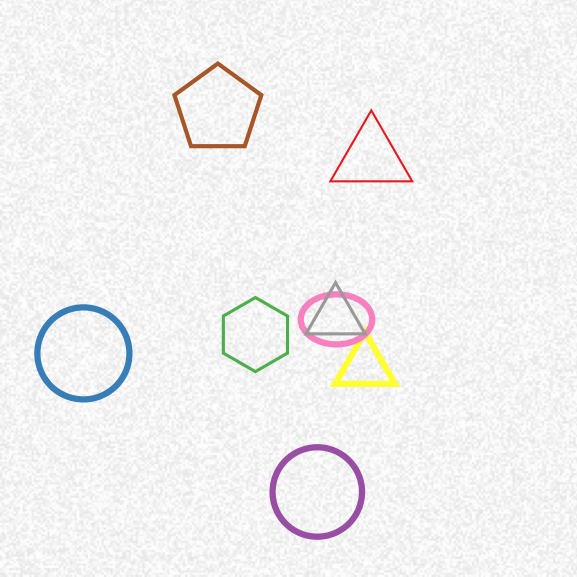[{"shape": "triangle", "thickness": 1, "radius": 0.41, "center": [0.643, 0.726]}, {"shape": "circle", "thickness": 3, "radius": 0.4, "center": [0.144, 0.387]}, {"shape": "hexagon", "thickness": 1.5, "radius": 0.32, "center": [0.442, 0.42]}, {"shape": "circle", "thickness": 3, "radius": 0.39, "center": [0.549, 0.147]}, {"shape": "triangle", "thickness": 3, "radius": 0.3, "center": [0.632, 0.364]}, {"shape": "pentagon", "thickness": 2, "radius": 0.4, "center": [0.377, 0.81]}, {"shape": "oval", "thickness": 3, "radius": 0.31, "center": [0.583, 0.446]}, {"shape": "triangle", "thickness": 1.5, "radius": 0.3, "center": [0.581, 0.451]}]